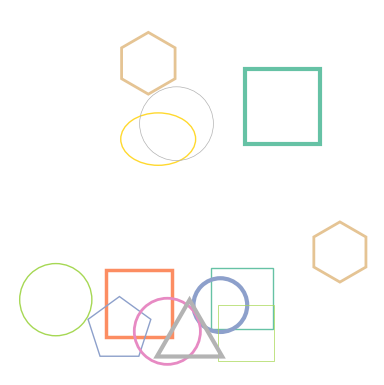[{"shape": "square", "thickness": 1, "radius": 0.4, "center": [0.629, 0.224]}, {"shape": "square", "thickness": 3, "radius": 0.49, "center": [0.733, 0.724]}, {"shape": "square", "thickness": 2.5, "radius": 0.43, "center": [0.36, 0.212]}, {"shape": "circle", "thickness": 3, "radius": 0.35, "center": [0.572, 0.208]}, {"shape": "pentagon", "thickness": 1, "radius": 0.43, "center": [0.31, 0.144]}, {"shape": "circle", "thickness": 2, "radius": 0.43, "center": [0.435, 0.139]}, {"shape": "circle", "thickness": 1, "radius": 0.47, "center": [0.145, 0.222]}, {"shape": "square", "thickness": 0.5, "radius": 0.36, "center": [0.64, 0.135]}, {"shape": "oval", "thickness": 1, "radius": 0.49, "center": [0.411, 0.639]}, {"shape": "hexagon", "thickness": 2, "radius": 0.4, "center": [0.385, 0.836]}, {"shape": "hexagon", "thickness": 2, "radius": 0.39, "center": [0.883, 0.345]}, {"shape": "triangle", "thickness": 3, "radius": 0.49, "center": [0.492, 0.123]}, {"shape": "circle", "thickness": 0.5, "radius": 0.48, "center": [0.458, 0.679]}]